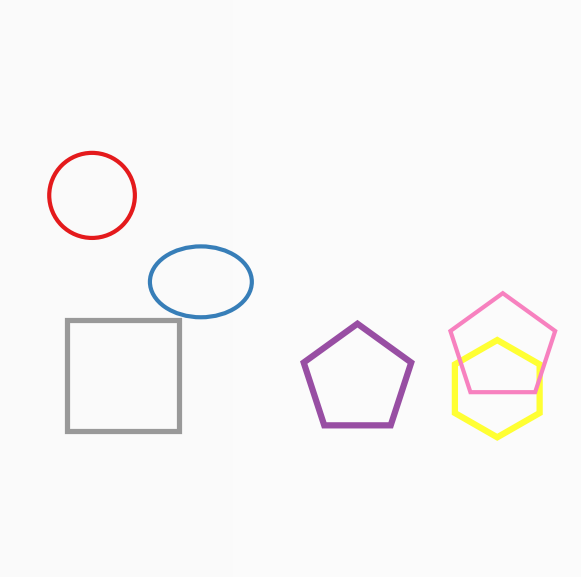[{"shape": "circle", "thickness": 2, "radius": 0.37, "center": [0.158, 0.661]}, {"shape": "oval", "thickness": 2, "radius": 0.44, "center": [0.346, 0.511]}, {"shape": "pentagon", "thickness": 3, "radius": 0.49, "center": [0.615, 0.341]}, {"shape": "hexagon", "thickness": 3, "radius": 0.42, "center": [0.856, 0.326]}, {"shape": "pentagon", "thickness": 2, "radius": 0.47, "center": [0.865, 0.397]}, {"shape": "square", "thickness": 2.5, "radius": 0.48, "center": [0.212, 0.349]}]